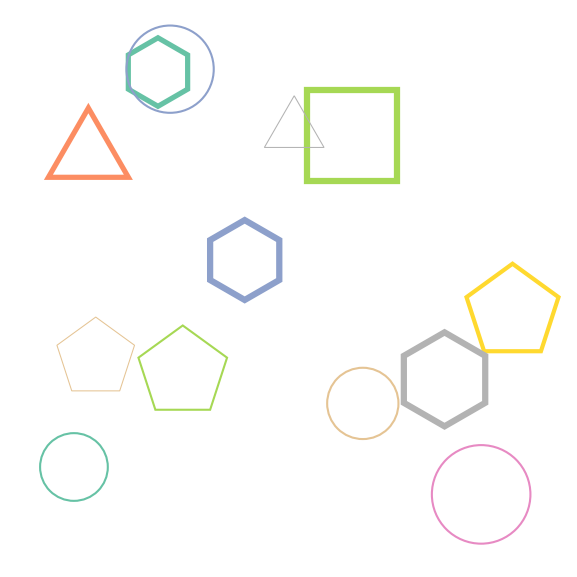[{"shape": "circle", "thickness": 1, "radius": 0.29, "center": [0.128, 0.19]}, {"shape": "hexagon", "thickness": 2.5, "radius": 0.3, "center": [0.274, 0.874]}, {"shape": "triangle", "thickness": 2.5, "radius": 0.4, "center": [0.153, 0.732]}, {"shape": "circle", "thickness": 1, "radius": 0.38, "center": [0.295, 0.879]}, {"shape": "hexagon", "thickness": 3, "radius": 0.35, "center": [0.424, 0.549]}, {"shape": "circle", "thickness": 1, "radius": 0.43, "center": [0.833, 0.143]}, {"shape": "square", "thickness": 3, "radius": 0.39, "center": [0.609, 0.764]}, {"shape": "pentagon", "thickness": 1, "radius": 0.4, "center": [0.316, 0.355]}, {"shape": "pentagon", "thickness": 2, "radius": 0.42, "center": [0.887, 0.459]}, {"shape": "circle", "thickness": 1, "radius": 0.31, "center": [0.628, 0.301]}, {"shape": "pentagon", "thickness": 0.5, "radius": 0.35, "center": [0.166, 0.379]}, {"shape": "hexagon", "thickness": 3, "radius": 0.41, "center": [0.77, 0.342]}, {"shape": "triangle", "thickness": 0.5, "radius": 0.3, "center": [0.509, 0.774]}]